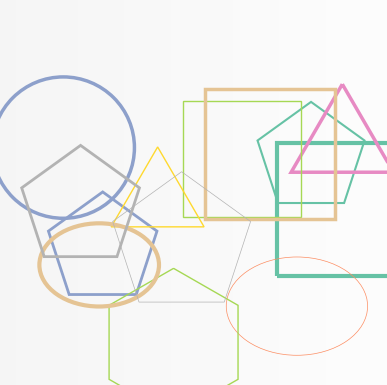[{"shape": "square", "thickness": 3, "radius": 0.87, "center": [0.889, 0.456]}, {"shape": "pentagon", "thickness": 1.5, "radius": 0.73, "center": [0.803, 0.59]}, {"shape": "oval", "thickness": 0.5, "radius": 0.91, "center": [0.766, 0.205]}, {"shape": "circle", "thickness": 2.5, "radius": 0.92, "center": [0.163, 0.617]}, {"shape": "pentagon", "thickness": 2, "radius": 0.74, "center": [0.265, 0.354]}, {"shape": "triangle", "thickness": 2.5, "radius": 0.76, "center": [0.883, 0.629]}, {"shape": "square", "thickness": 1, "radius": 0.76, "center": [0.625, 0.587]}, {"shape": "hexagon", "thickness": 1, "radius": 0.96, "center": [0.448, 0.111]}, {"shape": "triangle", "thickness": 1, "radius": 0.69, "center": [0.407, 0.48]}, {"shape": "oval", "thickness": 3, "radius": 0.77, "center": [0.256, 0.312]}, {"shape": "square", "thickness": 2.5, "radius": 0.84, "center": [0.697, 0.6]}, {"shape": "pentagon", "thickness": 2, "radius": 0.8, "center": [0.208, 0.463]}, {"shape": "pentagon", "thickness": 0.5, "radius": 0.94, "center": [0.469, 0.367]}]